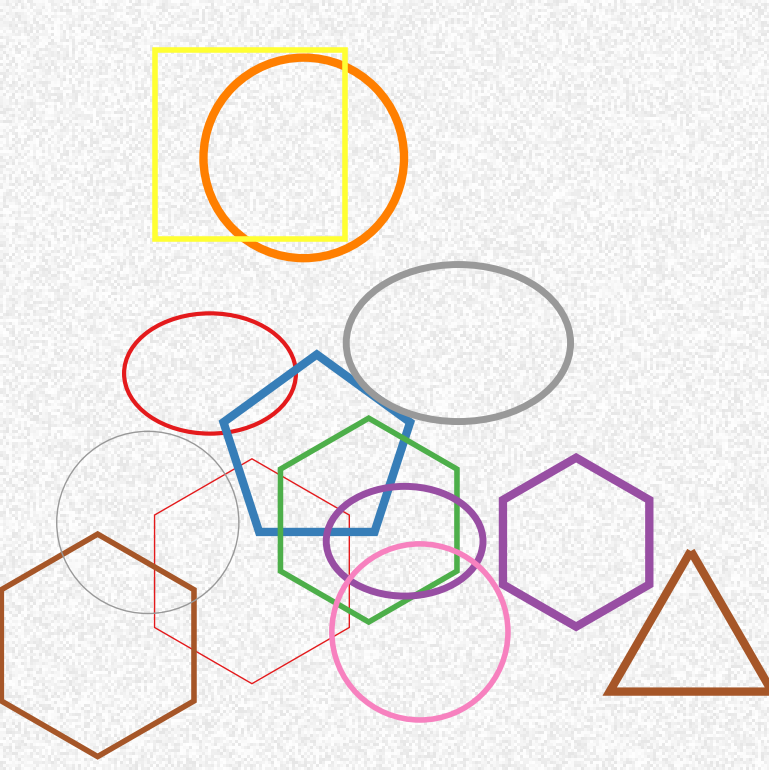[{"shape": "oval", "thickness": 1.5, "radius": 0.56, "center": [0.273, 0.515]}, {"shape": "hexagon", "thickness": 0.5, "radius": 0.73, "center": [0.327, 0.258]}, {"shape": "pentagon", "thickness": 3, "radius": 0.64, "center": [0.411, 0.412]}, {"shape": "hexagon", "thickness": 2, "radius": 0.66, "center": [0.479, 0.325]}, {"shape": "oval", "thickness": 2.5, "radius": 0.51, "center": [0.525, 0.297]}, {"shape": "hexagon", "thickness": 3, "radius": 0.55, "center": [0.748, 0.296]}, {"shape": "circle", "thickness": 3, "radius": 0.65, "center": [0.394, 0.795]}, {"shape": "square", "thickness": 2, "radius": 0.61, "center": [0.325, 0.813]}, {"shape": "triangle", "thickness": 3, "radius": 0.61, "center": [0.897, 0.163]}, {"shape": "hexagon", "thickness": 2, "radius": 0.72, "center": [0.127, 0.162]}, {"shape": "circle", "thickness": 2, "radius": 0.57, "center": [0.545, 0.179]}, {"shape": "circle", "thickness": 0.5, "radius": 0.59, "center": [0.192, 0.322]}, {"shape": "oval", "thickness": 2.5, "radius": 0.73, "center": [0.595, 0.554]}]